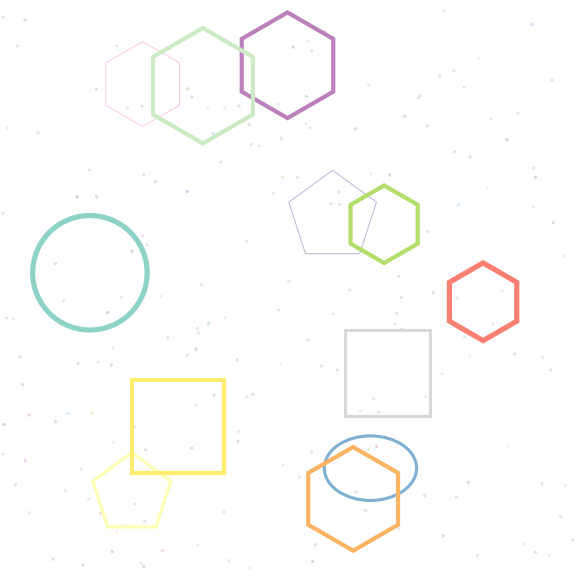[{"shape": "circle", "thickness": 2.5, "radius": 0.5, "center": [0.156, 0.527]}, {"shape": "pentagon", "thickness": 1.5, "radius": 0.36, "center": [0.228, 0.144]}, {"shape": "pentagon", "thickness": 0.5, "radius": 0.4, "center": [0.576, 0.624]}, {"shape": "hexagon", "thickness": 2.5, "radius": 0.34, "center": [0.837, 0.477]}, {"shape": "oval", "thickness": 1.5, "radius": 0.4, "center": [0.641, 0.188]}, {"shape": "hexagon", "thickness": 2, "radius": 0.45, "center": [0.612, 0.135]}, {"shape": "hexagon", "thickness": 2, "radius": 0.34, "center": [0.665, 0.611]}, {"shape": "hexagon", "thickness": 0.5, "radius": 0.37, "center": [0.247, 0.854]}, {"shape": "square", "thickness": 1.5, "radius": 0.37, "center": [0.671, 0.353]}, {"shape": "hexagon", "thickness": 2, "radius": 0.46, "center": [0.498, 0.886]}, {"shape": "hexagon", "thickness": 2, "radius": 0.5, "center": [0.351, 0.851]}, {"shape": "square", "thickness": 2, "radius": 0.4, "center": [0.308, 0.261]}]